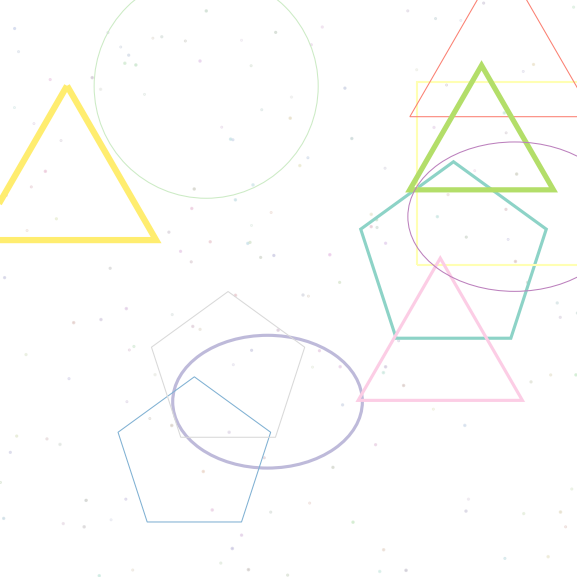[{"shape": "pentagon", "thickness": 1.5, "radius": 0.84, "center": [0.785, 0.55]}, {"shape": "square", "thickness": 1, "radius": 0.79, "center": [0.881, 0.699]}, {"shape": "oval", "thickness": 1.5, "radius": 0.82, "center": [0.463, 0.304]}, {"shape": "triangle", "thickness": 0.5, "radius": 0.92, "center": [0.869, 0.889]}, {"shape": "pentagon", "thickness": 0.5, "radius": 0.69, "center": [0.337, 0.208]}, {"shape": "triangle", "thickness": 2.5, "radius": 0.72, "center": [0.834, 0.742]}, {"shape": "triangle", "thickness": 1.5, "radius": 0.82, "center": [0.762, 0.388]}, {"shape": "pentagon", "thickness": 0.5, "radius": 0.7, "center": [0.395, 0.355]}, {"shape": "oval", "thickness": 0.5, "radius": 0.92, "center": [0.891, 0.624]}, {"shape": "circle", "thickness": 0.5, "radius": 0.97, "center": [0.357, 0.85]}, {"shape": "triangle", "thickness": 3, "radius": 0.89, "center": [0.116, 0.672]}]